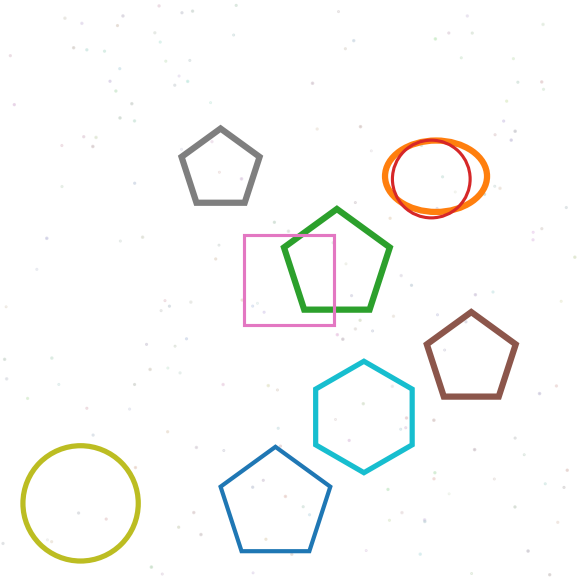[{"shape": "pentagon", "thickness": 2, "radius": 0.5, "center": [0.477, 0.126]}, {"shape": "oval", "thickness": 3, "radius": 0.44, "center": [0.755, 0.694]}, {"shape": "pentagon", "thickness": 3, "radius": 0.48, "center": [0.583, 0.541]}, {"shape": "circle", "thickness": 1.5, "radius": 0.34, "center": [0.747, 0.689]}, {"shape": "pentagon", "thickness": 3, "radius": 0.4, "center": [0.816, 0.378]}, {"shape": "square", "thickness": 1.5, "radius": 0.39, "center": [0.5, 0.514]}, {"shape": "pentagon", "thickness": 3, "radius": 0.36, "center": [0.382, 0.706]}, {"shape": "circle", "thickness": 2.5, "radius": 0.5, "center": [0.14, 0.127]}, {"shape": "hexagon", "thickness": 2.5, "radius": 0.48, "center": [0.63, 0.277]}]